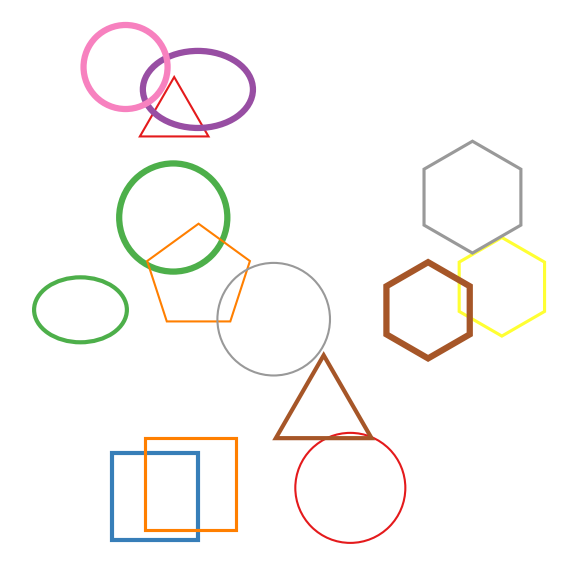[{"shape": "triangle", "thickness": 1, "radius": 0.34, "center": [0.302, 0.797]}, {"shape": "circle", "thickness": 1, "radius": 0.48, "center": [0.607, 0.154]}, {"shape": "square", "thickness": 2, "radius": 0.37, "center": [0.269, 0.139]}, {"shape": "circle", "thickness": 3, "radius": 0.47, "center": [0.3, 0.622]}, {"shape": "oval", "thickness": 2, "radius": 0.4, "center": [0.139, 0.463]}, {"shape": "oval", "thickness": 3, "radius": 0.48, "center": [0.343, 0.844]}, {"shape": "pentagon", "thickness": 1, "radius": 0.47, "center": [0.344, 0.518]}, {"shape": "square", "thickness": 1.5, "radius": 0.4, "center": [0.33, 0.161]}, {"shape": "hexagon", "thickness": 1.5, "radius": 0.43, "center": [0.869, 0.503]}, {"shape": "hexagon", "thickness": 3, "radius": 0.42, "center": [0.741, 0.462]}, {"shape": "triangle", "thickness": 2, "radius": 0.48, "center": [0.56, 0.288]}, {"shape": "circle", "thickness": 3, "radius": 0.36, "center": [0.217, 0.883]}, {"shape": "hexagon", "thickness": 1.5, "radius": 0.48, "center": [0.818, 0.658]}, {"shape": "circle", "thickness": 1, "radius": 0.49, "center": [0.474, 0.446]}]